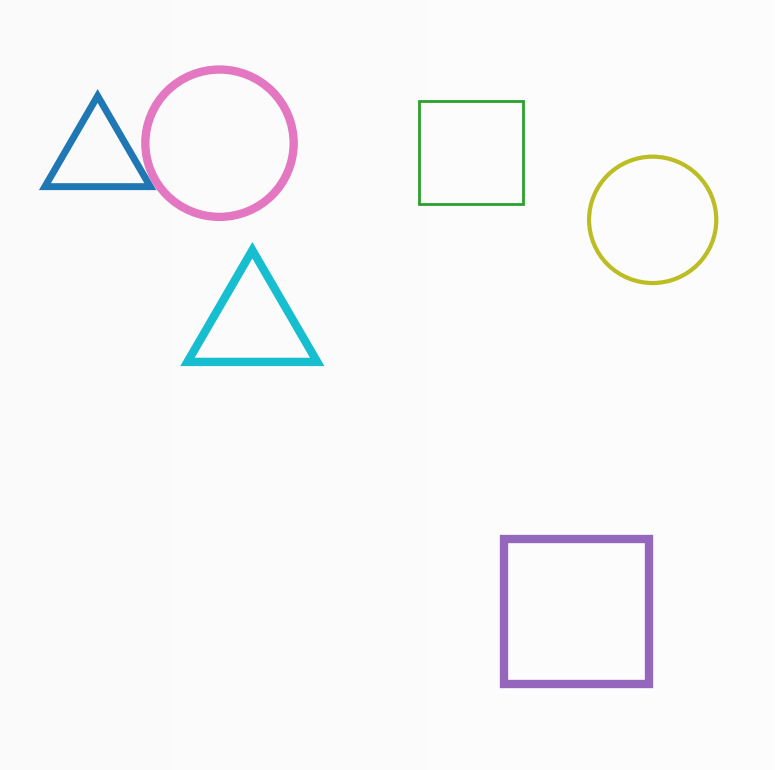[{"shape": "triangle", "thickness": 2.5, "radius": 0.39, "center": [0.126, 0.797]}, {"shape": "square", "thickness": 1, "radius": 0.33, "center": [0.608, 0.802]}, {"shape": "square", "thickness": 3, "radius": 0.47, "center": [0.744, 0.206]}, {"shape": "circle", "thickness": 3, "radius": 0.48, "center": [0.283, 0.814]}, {"shape": "circle", "thickness": 1.5, "radius": 0.41, "center": [0.842, 0.714]}, {"shape": "triangle", "thickness": 3, "radius": 0.48, "center": [0.326, 0.578]}]